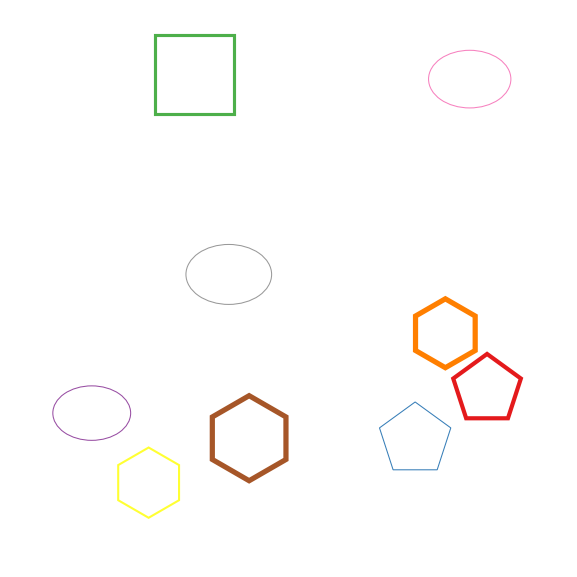[{"shape": "pentagon", "thickness": 2, "radius": 0.31, "center": [0.843, 0.325]}, {"shape": "pentagon", "thickness": 0.5, "radius": 0.32, "center": [0.719, 0.238]}, {"shape": "square", "thickness": 1.5, "radius": 0.34, "center": [0.337, 0.87]}, {"shape": "oval", "thickness": 0.5, "radius": 0.34, "center": [0.159, 0.284]}, {"shape": "hexagon", "thickness": 2.5, "radius": 0.3, "center": [0.771, 0.422]}, {"shape": "hexagon", "thickness": 1, "radius": 0.3, "center": [0.257, 0.163]}, {"shape": "hexagon", "thickness": 2.5, "radius": 0.37, "center": [0.431, 0.24]}, {"shape": "oval", "thickness": 0.5, "radius": 0.36, "center": [0.813, 0.862]}, {"shape": "oval", "thickness": 0.5, "radius": 0.37, "center": [0.396, 0.524]}]